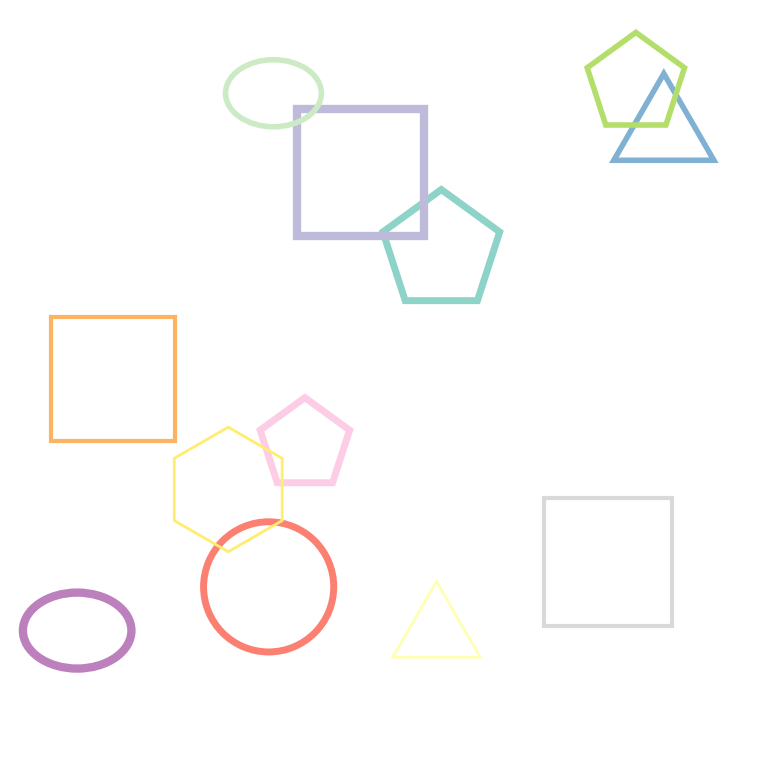[{"shape": "pentagon", "thickness": 2.5, "radius": 0.4, "center": [0.573, 0.674]}, {"shape": "triangle", "thickness": 1, "radius": 0.33, "center": [0.567, 0.179]}, {"shape": "square", "thickness": 3, "radius": 0.41, "center": [0.468, 0.776]}, {"shape": "circle", "thickness": 2.5, "radius": 0.42, "center": [0.349, 0.238]}, {"shape": "triangle", "thickness": 2, "radius": 0.38, "center": [0.862, 0.829]}, {"shape": "square", "thickness": 1.5, "radius": 0.4, "center": [0.147, 0.508]}, {"shape": "pentagon", "thickness": 2, "radius": 0.33, "center": [0.826, 0.891]}, {"shape": "pentagon", "thickness": 2.5, "radius": 0.31, "center": [0.396, 0.422]}, {"shape": "square", "thickness": 1.5, "radius": 0.42, "center": [0.789, 0.27]}, {"shape": "oval", "thickness": 3, "radius": 0.35, "center": [0.1, 0.181]}, {"shape": "oval", "thickness": 2, "radius": 0.31, "center": [0.355, 0.879]}, {"shape": "hexagon", "thickness": 1, "radius": 0.4, "center": [0.296, 0.364]}]